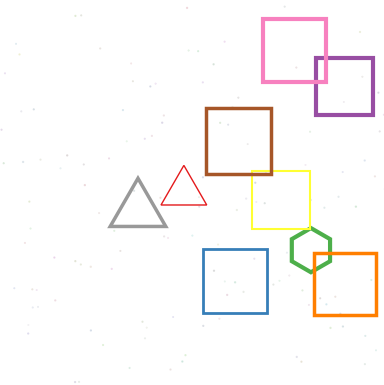[{"shape": "triangle", "thickness": 1, "radius": 0.34, "center": [0.478, 0.502]}, {"shape": "square", "thickness": 2, "radius": 0.41, "center": [0.61, 0.27]}, {"shape": "hexagon", "thickness": 3, "radius": 0.29, "center": [0.808, 0.35]}, {"shape": "square", "thickness": 3, "radius": 0.37, "center": [0.894, 0.775]}, {"shape": "square", "thickness": 2.5, "radius": 0.4, "center": [0.896, 0.262]}, {"shape": "square", "thickness": 1.5, "radius": 0.38, "center": [0.729, 0.48]}, {"shape": "square", "thickness": 2.5, "radius": 0.42, "center": [0.62, 0.634]}, {"shape": "square", "thickness": 3, "radius": 0.41, "center": [0.764, 0.869]}, {"shape": "triangle", "thickness": 2.5, "radius": 0.42, "center": [0.358, 0.453]}]